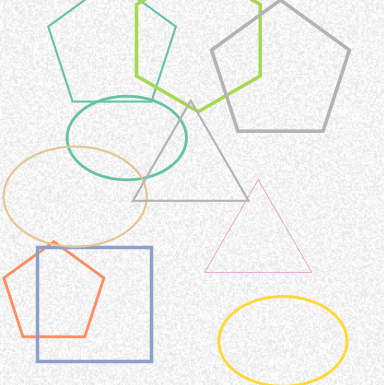[{"shape": "pentagon", "thickness": 1.5, "radius": 0.87, "center": [0.291, 0.877]}, {"shape": "oval", "thickness": 2, "radius": 0.78, "center": [0.329, 0.641]}, {"shape": "pentagon", "thickness": 2, "radius": 0.68, "center": [0.14, 0.236]}, {"shape": "square", "thickness": 2.5, "radius": 0.74, "center": [0.244, 0.211]}, {"shape": "triangle", "thickness": 0.5, "radius": 0.8, "center": [0.671, 0.373]}, {"shape": "hexagon", "thickness": 2.5, "radius": 0.93, "center": [0.515, 0.896]}, {"shape": "oval", "thickness": 2, "radius": 0.83, "center": [0.735, 0.113]}, {"shape": "oval", "thickness": 1.5, "radius": 0.93, "center": [0.195, 0.489]}, {"shape": "triangle", "thickness": 1.5, "radius": 0.87, "center": [0.495, 0.565]}, {"shape": "pentagon", "thickness": 2.5, "radius": 0.94, "center": [0.729, 0.812]}]